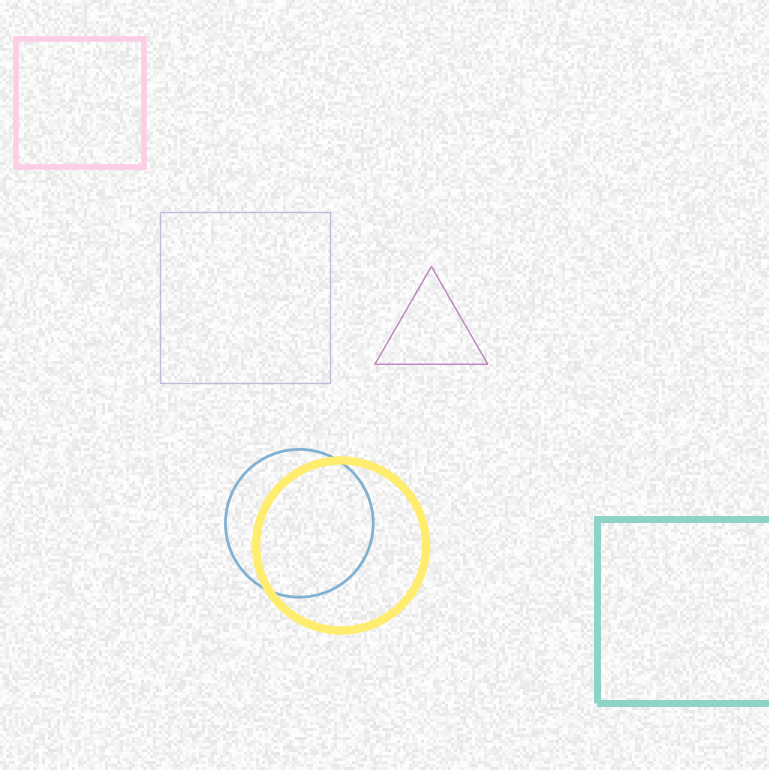[{"shape": "square", "thickness": 2.5, "radius": 0.6, "center": [0.895, 0.206]}, {"shape": "square", "thickness": 0.5, "radius": 0.55, "center": [0.318, 0.614]}, {"shape": "circle", "thickness": 1, "radius": 0.48, "center": [0.389, 0.32]}, {"shape": "square", "thickness": 2, "radius": 0.41, "center": [0.104, 0.866]}, {"shape": "triangle", "thickness": 0.5, "radius": 0.42, "center": [0.56, 0.569]}, {"shape": "circle", "thickness": 3, "radius": 0.55, "center": [0.443, 0.292]}]